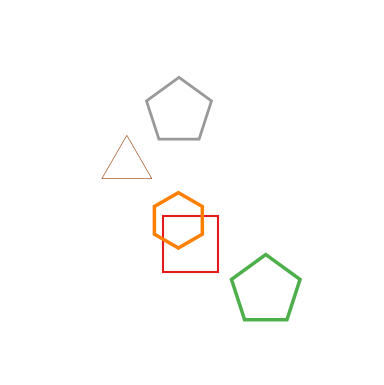[{"shape": "square", "thickness": 1.5, "radius": 0.36, "center": [0.494, 0.366]}, {"shape": "pentagon", "thickness": 2.5, "radius": 0.47, "center": [0.69, 0.245]}, {"shape": "hexagon", "thickness": 2.5, "radius": 0.36, "center": [0.463, 0.428]}, {"shape": "triangle", "thickness": 0.5, "radius": 0.38, "center": [0.329, 0.573]}, {"shape": "pentagon", "thickness": 2, "radius": 0.44, "center": [0.465, 0.71]}]